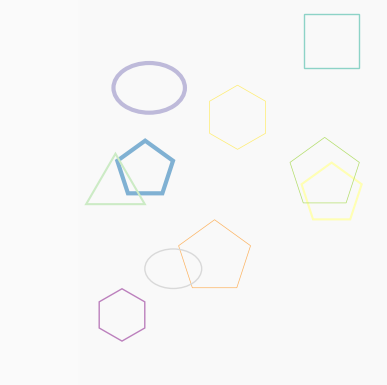[{"shape": "square", "thickness": 1, "radius": 0.35, "center": [0.855, 0.894]}, {"shape": "pentagon", "thickness": 1.5, "radius": 0.41, "center": [0.856, 0.496]}, {"shape": "oval", "thickness": 3, "radius": 0.46, "center": [0.385, 0.772]}, {"shape": "pentagon", "thickness": 3, "radius": 0.38, "center": [0.375, 0.559]}, {"shape": "pentagon", "thickness": 0.5, "radius": 0.49, "center": [0.554, 0.332]}, {"shape": "pentagon", "thickness": 0.5, "radius": 0.47, "center": [0.838, 0.549]}, {"shape": "oval", "thickness": 1, "radius": 0.37, "center": [0.447, 0.302]}, {"shape": "hexagon", "thickness": 1, "radius": 0.34, "center": [0.315, 0.182]}, {"shape": "triangle", "thickness": 1.5, "radius": 0.44, "center": [0.298, 0.513]}, {"shape": "hexagon", "thickness": 0.5, "radius": 0.42, "center": [0.613, 0.695]}]